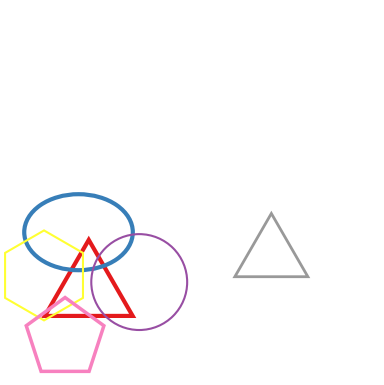[{"shape": "triangle", "thickness": 3, "radius": 0.66, "center": [0.231, 0.245]}, {"shape": "oval", "thickness": 3, "radius": 0.71, "center": [0.204, 0.397]}, {"shape": "circle", "thickness": 1.5, "radius": 0.62, "center": [0.362, 0.267]}, {"shape": "hexagon", "thickness": 1.5, "radius": 0.58, "center": [0.114, 0.285]}, {"shape": "pentagon", "thickness": 2.5, "radius": 0.53, "center": [0.169, 0.121]}, {"shape": "triangle", "thickness": 2, "radius": 0.55, "center": [0.705, 0.336]}]